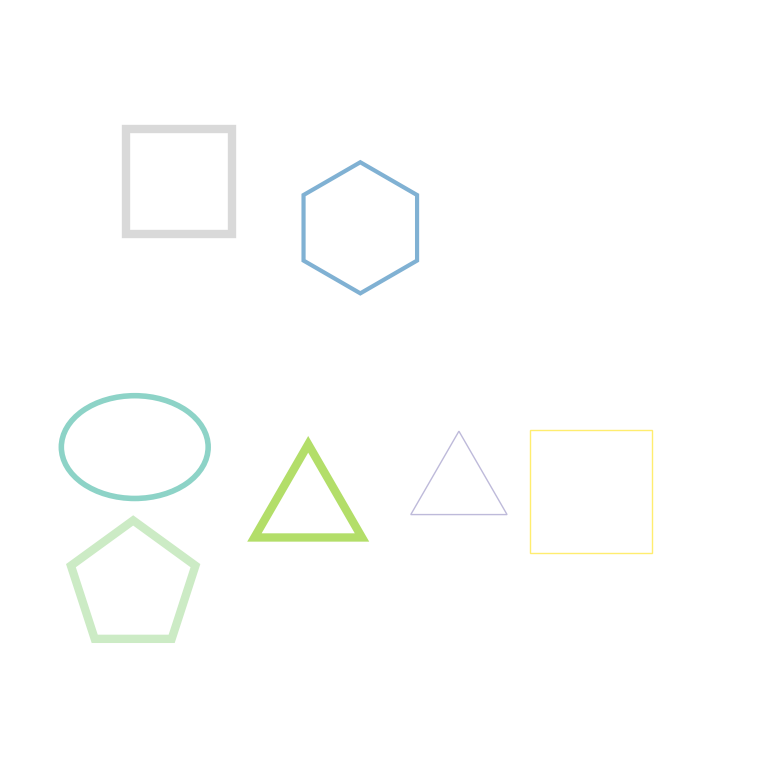[{"shape": "oval", "thickness": 2, "radius": 0.48, "center": [0.175, 0.419]}, {"shape": "triangle", "thickness": 0.5, "radius": 0.36, "center": [0.596, 0.368]}, {"shape": "hexagon", "thickness": 1.5, "radius": 0.43, "center": [0.468, 0.704]}, {"shape": "triangle", "thickness": 3, "radius": 0.4, "center": [0.4, 0.342]}, {"shape": "square", "thickness": 3, "radius": 0.34, "center": [0.232, 0.764]}, {"shape": "pentagon", "thickness": 3, "radius": 0.43, "center": [0.173, 0.239]}, {"shape": "square", "thickness": 0.5, "radius": 0.4, "center": [0.768, 0.362]}]